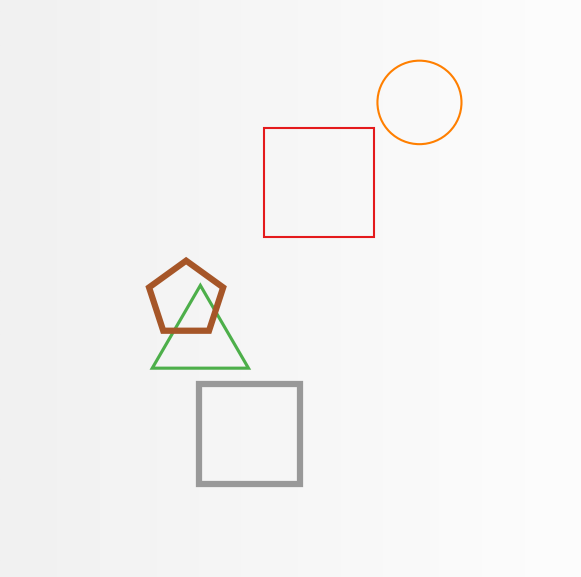[{"shape": "square", "thickness": 1, "radius": 0.47, "center": [0.548, 0.682]}, {"shape": "triangle", "thickness": 1.5, "radius": 0.48, "center": [0.345, 0.409]}, {"shape": "circle", "thickness": 1, "radius": 0.36, "center": [0.722, 0.822]}, {"shape": "pentagon", "thickness": 3, "radius": 0.34, "center": [0.32, 0.481]}, {"shape": "square", "thickness": 3, "radius": 0.43, "center": [0.43, 0.248]}]